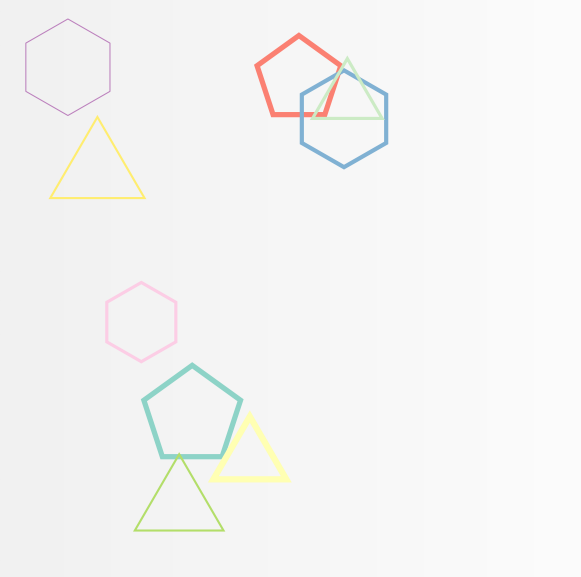[{"shape": "pentagon", "thickness": 2.5, "radius": 0.44, "center": [0.331, 0.279]}, {"shape": "triangle", "thickness": 3, "radius": 0.36, "center": [0.43, 0.205]}, {"shape": "pentagon", "thickness": 2.5, "radius": 0.38, "center": [0.514, 0.862]}, {"shape": "hexagon", "thickness": 2, "radius": 0.42, "center": [0.592, 0.793]}, {"shape": "triangle", "thickness": 1, "radius": 0.44, "center": [0.308, 0.125]}, {"shape": "hexagon", "thickness": 1.5, "radius": 0.34, "center": [0.243, 0.441]}, {"shape": "hexagon", "thickness": 0.5, "radius": 0.42, "center": [0.117, 0.883]}, {"shape": "triangle", "thickness": 1.5, "radius": 0.35, "center": [0.598, 0.829]}, {"shape": "triangle", "thickness": 1, "radius": 0.47, "center": [0.168, 0.703]}]